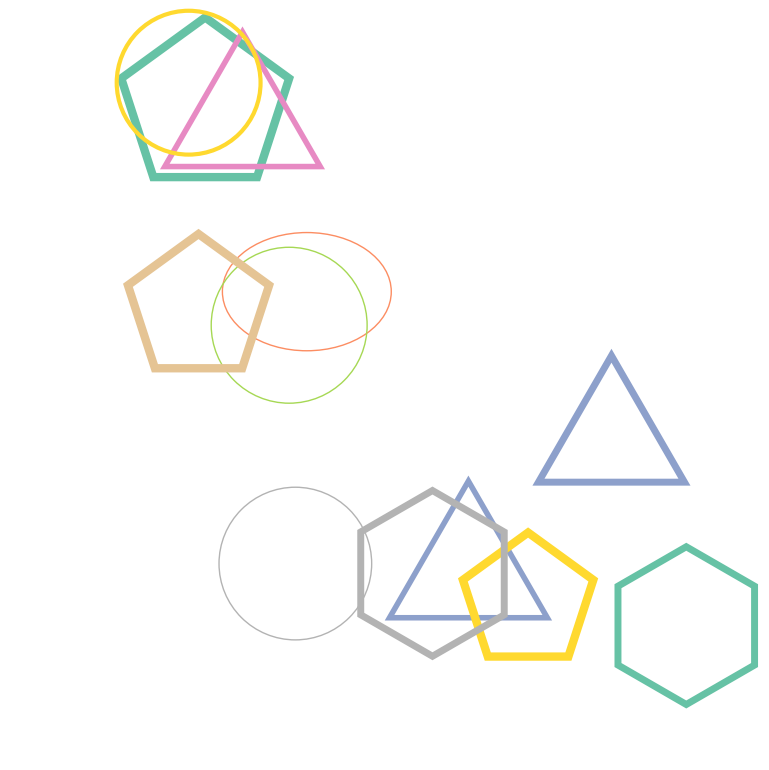[{"shape": "pentagon", "thickness": 3, "radius": 0.57, "center": [0.266, 0.863]}, {"shape": "hexagon", "thickness": 2.5, "radius": 0.51, "center": [0.891, 0.188]}, {"shape": "oval", "thickness": 0.5, "radius": 0.55, "center": [0.398, 0.621]}, {"shape": "triangle", "thickness": 2, "radius": 0.59, "center": [0.608, 0.257]}, {"shape": "triangle", "thickness": 2.5, "radius": 0.55, "center": [0.794, 0.429]}, {"shape": "triangle", "thickness": 2, "radius": 0.58, "center": [0.315, 0.842]}, {"shape": "circle", "thickness": 0.5, "radius": 0.51, "center": [0.376, 0.578]}, {"shape": "circle", "thickness": 1.5, "radius": 0.47, "center": [0.245, 0.893]}, {"shape": "pentagon", "thickness": 3, "radius": 0.45, "center": [0.686, 0.219]}, {"shape": "pentagon", "thickness": 3, "radius": 0.48, "center": [0.258, 0.6]}, {"shape": "circle", "thickness": 0.5, "radius": 0.5, "center": [0.384, 0.268]}, {"shape": "hexagon", "thickness": 2.5, "radius": 0.54, "center": [0.562, 0.255]}]